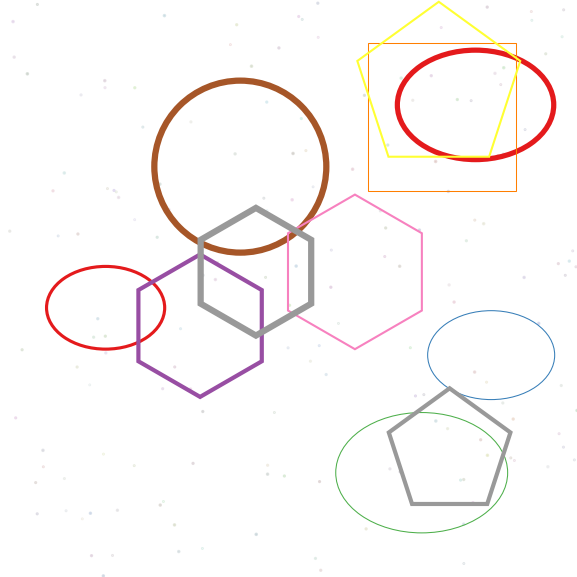[{"shape": "oval", "thickness": 1.5, "radius": 0.51, "center": [0.183, 0.466]}, {"shape": "oval", "thickness": 2.5, "radius": 0.68, "center": [0.823, 0.818]}, {"shape": "oval", "thickness": 0.5, "radius": 0.55, "center": [0.851, 0.384]}, {"shape": "oval", "thickness": 0.5, "radius": 0.74, "center": [0.73, 0.181]}, {"shape": "hexagon", "thickness": 2, "radius": 0.62, "center": [0.346, 0.435]}, {"shape": "square", "thickness": 0.5, "radius": 0.64, "center": [0.765, 0.796]}, {"shape": "pentagon", "thickness": 1, "radius": 0.74, "center": [0.76, 0.848]}, {"shape": "circle", "thickness": 3, "radius": 0.74, "center": [0.416, 0.711]}, {"shape": "hexagon", "thickness": 1, "radius": 0.67, "center": [0.615, 0.528]}, {"shape": "hexagon", "thickness": 3, "radius": 0.55, "center": [0.443, 0.529]}, {"shape": "pentagon", "thickness": 2, "radius": 0.55, "center": [0.779, 0.216]}]